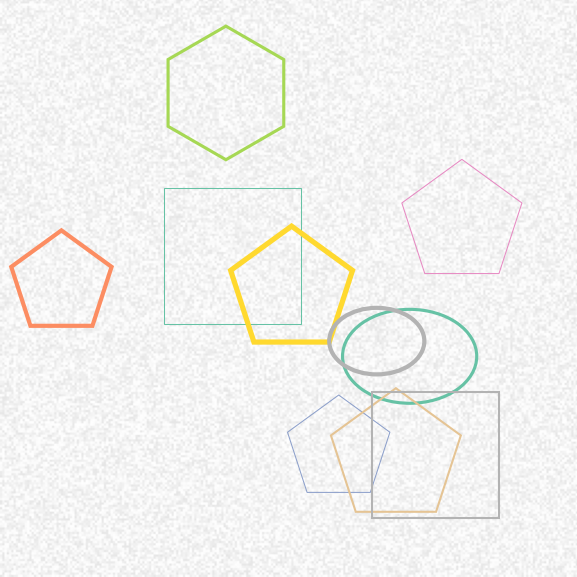[{"shape": "oval", "thickness": 1.5, "radius": 0.58, "center": [0.709, 0.382]}, {"shape": "square", "thickness": 0.5, "radius": 0.59, "center": [0.402, 0.556]}, {"shape": "pentagon", "thickness": 2, "radius": 0.46, "center": [0.106, 0.509]}, {"shape": "pentagon", "thickness": 0.5, "radius": 0.47, "center": [0.587, 0.222]}, {"shape": "pentagon", "thickness": 0.5, "radius": 0.55, "center": [0.8, 0.614]}, {"shape": "hexagon", "thickness": 1.5, "radius": 0.58, "center": [0.391, 0.838]}, {"shape": "pentagon", "thickness": 2.5, "radius": 0.55, "center": [0.505, 0.497]}, {"shape": "pentagon", "thickness": 1, "radius": 0.59, "center": [0.686, 0.209]}, {"shape": "oval", "thickness": 2, "radius": 0.41, "center": [0.652, 0.408]}, {"shape": "square", "thickness": 1, "radius": 0.55, "center": [0.754, 0.211]}]